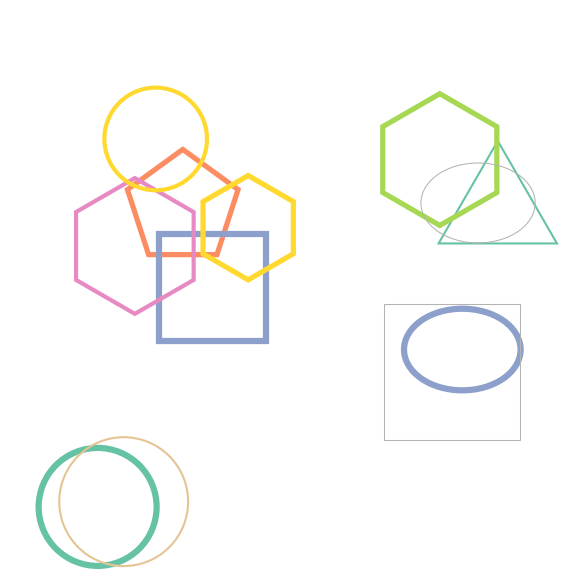[{"shape": "circle", "thickness": 3, "radius": 0.51, "center": [0.169, 0.121]}, {"shape": "triangle", "thickness": 1, "radius": 0.59, "center": [0.862, 0.637]}, {"shape": "pentagon", "thickness": 2.5, "radius": 0.5, "center": [0.316, 0.64]}, {"shape": "square", "thickness": 3, "radius": 0.46, "center": [0.368, 0.501]}, {"shape": "oval", "thickness": 3, "radius": 0.5, "center": [0.801, 0.394]}, {"shape": "hexagon", "thickness": 2, "radius": 0.59, "center": [0.234, 0.573]}, {"shape": "hexagon", "thickness": 2.5, "radius": 0.57, "center": [0.762, 0.723]}, {"shape": "circle", "thickness": 2, "radius": 0.44, "center": [0.27, 0.759]}, {"shape": "hexagon", "thickness": 2.5, "radius": 0.45, "center": [0.43, 0.605]}, {"shape": "circle", "thickness": 1, "radius": 0.56, "center": [0.214, 0.131]}, {"shape": "oval", "thickness": 0.5, "radius": 0.49, "center": [0.828, 0.648]}, {"shape": "square", "thickness": 0.5, "radius": 0.59, "center": [0.783, 0.355]}]